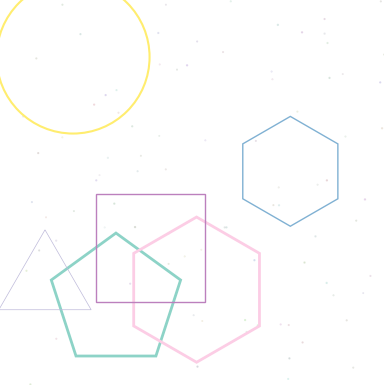[{"shape": "pentagon", "thickness": 2, "radius": 0.88, "center": [0.301, 0.218]}, {"shape": "triangle", "thickness": 0.5, "radius": 0.69, "center": [0.117, 0.265]}, {"shape": "hexagon", "thickness": 1, "radius": 0.71, "center": [0.754, 0.555]}, {"shape": "hexagon", "thickness": 2, "radius": 0.94, "center": [0.511, 0.248]}, {"shape": "square", "thickness": 1, "radius": 0.7, "center": [0.391, 0.355]}, {"shape": "circle", "thickness": 1.5, "radius": 0.99, "center": [0.19, 0.852]}]